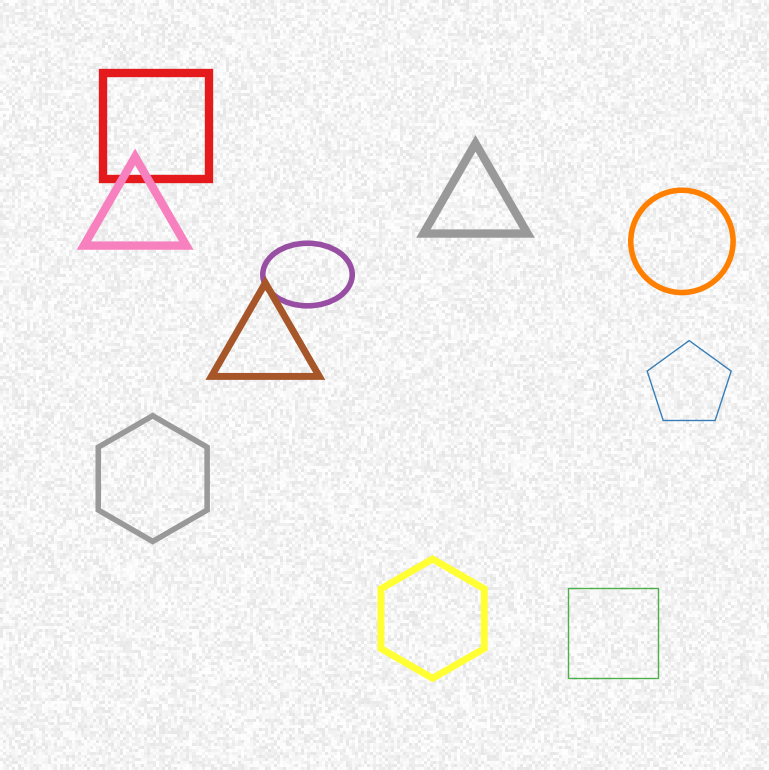[{"shape": "square", "thickness": 3, "radius": 0.35, "center": [0.202, 0.836]}, {"shape": "pentagon", "thickness": 0.5, "radius": 0.29, "center": [0.895, 0.5]}, {"shape": "square", "thickness": 0.5, "radius": 0.29, "center": [0.796, 0.178]}, {"shape": "oval", "thickness": 2, "radius": 0.29, "center": [0.399, 0.643]}, {"shape": "circle", "thickness": 2, "radius": 0.33, "center": [0.886, 0.687]}, {"shape": "hexagon", "thickness": 2.5, "radius": 0.39, "center": [0.562, 0.197]}, {"shape": "triangle", "thickness": 2.5, "radius": 0.4, "center": [0.345, 0.552]}, {"shape": "triangle", "thickness": 3, "radius": 0.38, "center": [0.175, 0.719]}, {"shape": "triangle", "thickness": 3, "radius": 0.39, "center": [0.618, 0.736]}, {"shape": "hexagon", "thickness": 2, "radius": 0.41, "center": [0.198, 0.378]}]